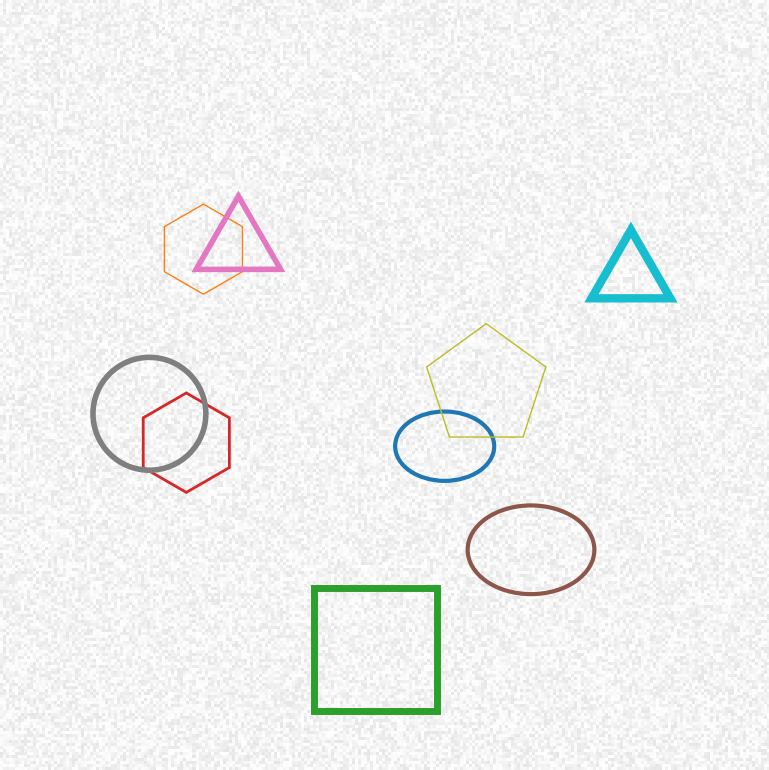[{"shape": "oval", "thickness": 1.5, "radius": 0.32, "center": [0.578, 0.421]}, {"shape": "hexagon", "thickness": 0.5, "radius": 0.29, "center": [0.264, 0.676]}, {"shape": "square", "thickness": 2.5, "radius": 0.4, "center": [0.487, 0.157]}, {"shape": "hexagon", "thickness": 1, "radius": 0.32, "center": [0.242, 0.425]}, {"shape": "oval", "thickness": 1.5, "radius": 0.41, "center": [0.69, 0.286]}, {"shape": "triangle", "thickness": 2, "radius": 0.32, "center": [0.31, 0.682]}, {"shape": "circle", "thickness": 2, "radius": 0.37, "center": [0.194, 0.463]}, {"shape": "pentagon", "thickness": 0.5, "radius": 0.41, "center": [0.631, 0.498]}, {"shape": "triangle", "thickness": 3, "radius": 0.3, "center": [0.819, 0.642]}]